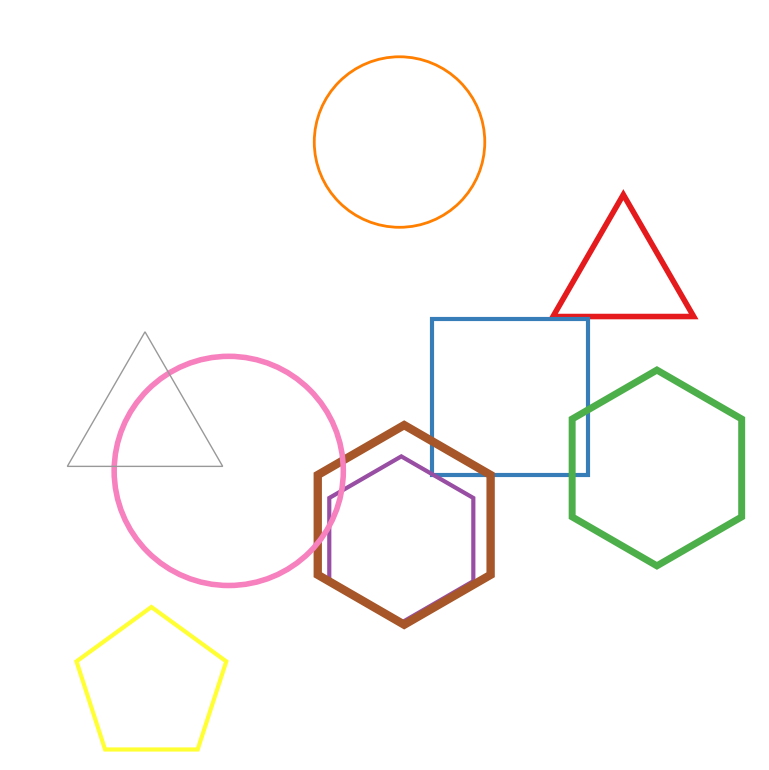[{"shape": "triangle", "thickness": 2, "radius": 0.53, "center": [0.81, 0.642]}, {"shape": "square", "thickness": 1.5, "radius": 0.51, "center": [0.662, 0.484]}, {"shape": "hexagon", "thickness": 2.5, "radius": 0.64, "center": [0.853, 0.392]}, {"shape": "hexagon", "thickness": 1.5, "radius": 0.54, "center": [0.521, 0.299]}, {"shape": "circle", "thickness": 1, "radius": 0.55, "center": [0.519, 0.816]}, {"shape": "pentagon", "thickness": 1.5, "radius": 0.51, "center": [0.197, 0.109]}, {"shape": "hexagon", "thickness": 3, "radius": 0.65, "center": [0.525, 0.318]}, {"shape": "circle", "thickness": 2, "radius": 0.74, "center": [0.297, 0.388]}, {"shape": "triangle", "thickness": 0.5, "radius": 0.58, "center": [0.188, 0.453]}]